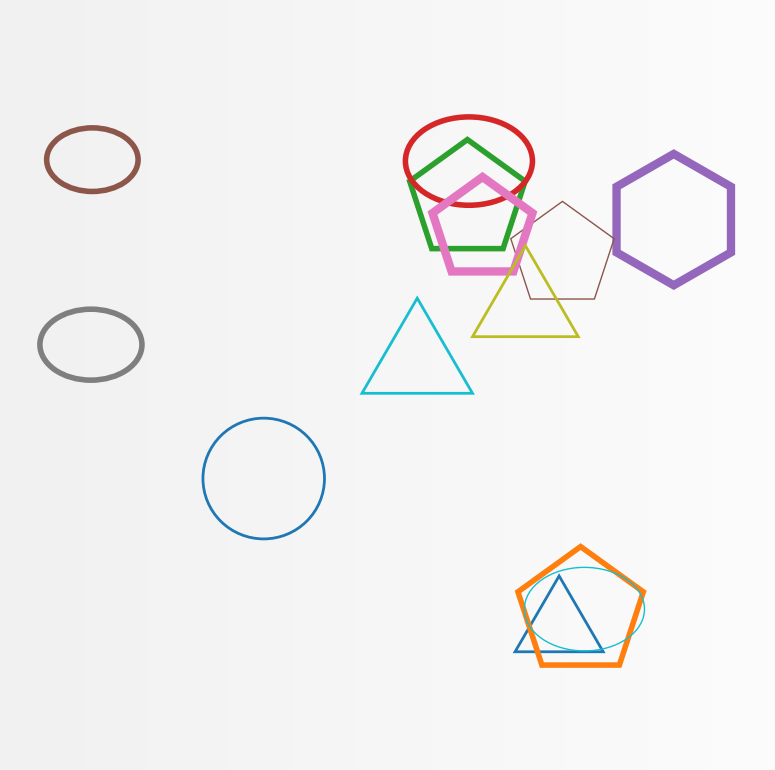[{"shape": "circle", "thickness": 1, "radius": 0.39, "center": [0.34, 0.379]}, {"shape": "triangle", "thickness": 1, "radius": 0.33, "center": [0.721, 0.186]}, {"shape": "pentagon", "thickness": 2, "radius": 0.43, "center": [0.749, 0.205]}, {"shape": "pentagon", "thickness": 2, "radius": 0.39, "center": [0.603, 0.74]}, {"shape": "oval", "thickness": 2, "radius": 0.41, "center": [0.605, 0.791]}, {"shape": "hexagon", "thickness": 3, "radius": 0.43, "center": [0.869, 0.715]}, {"shape": "pentagon", "thickness": 0.5, "radius": 0.35, "center": [0.726, 0.668]}, {"shape": "oval", "thickness": 2, "radius": 0.29, "center": [0.119, 0.793]}, {"shape": "pentagon", "thickness": 3, "radius": 0.34, "center": [0.623, 0.702]}, {"shape": "oval", "thickness": 2, "radius": 0.33, "center": [0.117, 0.552]}, {"shape": "triangle", "thickness": 1, "radius": 0.39, "center": [0.678, 0.602]}, {"shape": "triangle", "thickness": 1, "radius": 0.41, "center": [0.538, 0.53]}, {"shape": "oval", "thickness": 0.5, "radius": 0.39, "center": [0.754, 0.209]}]